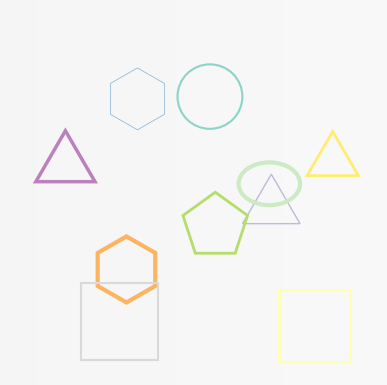[{"shape": "circle", "thickness": 1.5, "radius": 0.42, "center": [0.542, 0.749]}, {"shape": "square", "thickness": 2, "radius": 0.46, "center": [0.811, 0.153]}, {"shape": "triangle", "thickness": 1, "radius": 0.43, "center": [0.7, 0.462]}, {"shape": "hexagon", "thickness": 0.5, "radius": 0.4, "center": [0.355, 0.743]}, {"shape": "hexagon", "thickness": 3, "radius": 0.43, "center": [0.326, 0.3]}, {"shape": "pentagon", "thickness": 2, "radius": 0.44, "center": [0.556, 0.413]}, {"shape": "square", "thickness": 1.5, "radius": 0.5, "center": [0.308, 0.164]}, {"shape": "triangle", "thickness": 2.5, "radius": 0.44, "center": [0.169, 0.572]}, {"shape": "oval", "thickness": 3, "radius": 0.4, "center": [0.695, 0.523]}, {"shape": "triangle", "thickness": 2, "radius": 0.38, "center": [0.859, 0.582]}]